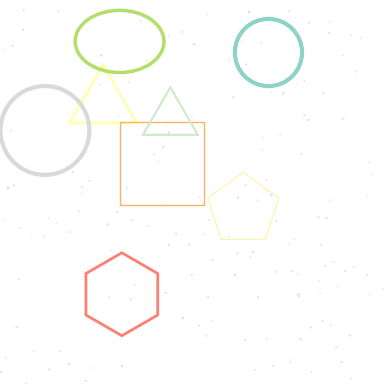[{"shape": "circle", "thickness": 3, "radius": 0.44, "center": [0.697, 0.864]}, {"shape": "triangle", "thickness": 2, "radius": 0.5, "center": [0.268, 0.731]}, {"shape": "hexagon", "thickness": 2, "radius": 0.54, "center": [0.316, 0.236]}, {"shape": "square", "thickness": 1, "radius": 0.54, "center": [0.421, 0.575]}, {"shape": "oval", "thickness": 2.5, "radius": 0.58, "center": [0.311, 0.892]}, {"shape": "circle", "thickness": 3, "radius": 0.58, "center": [0.117, 0.661]}, {"shape": "triangle", "thickness": 1.5, "radius": 0.41, "center": [0.443, 0.691]}, {"shape": "pentagon", "thickness": 0.5, "radius": 0.48, "center": [0.632, 0.456]}]